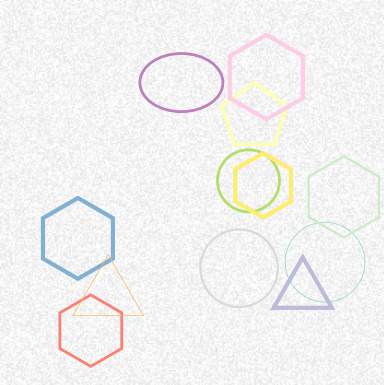[{"shape": "circle", "thickness": 0.5, "radius": 0.52, "center": [0.844, 0.319]}, {"shape": "pentagon", "thickness": 2.5, "radius": 0.44, "center": [0.661, 0.697]}, {"shape": "triangle", "thickness": 3, "radius": 0.44, "center": [0.786, 0.244]}, {"shape": "hexagon", "thickness": 2, "radius": 0.46, "center": [0.236, 0.141]}, {"shape": "hexagon", "thickness": 3, "radius": 0.52, "center": [0.202, 0.381]}, {"shape": "triangle", "thickness": 0.5, "radius": 0.53, "center": [0.281, 0.233]}, {"shape": "circle", "thickness": 2, "radius": 0.4, "center": [0.645, 0.53]}, {"shape": "hexagon", "thickness": 3, "radius": 0.55, "center": [0.692, 0.8]}, {"shape": "circle", "thickness": 1.5, "radius": 0.5, "center": [0.621, 0.303]}, {"shape": "oval", "thickness": 2, "radius": 0.54, "center": [0.471, 0.786]}, {"shape": "hexagon", "thickness": 1.5, "radius": 0.53, "center": [0.893, 0.489]}, {"shape": "hexagon", "thickness": 3, "radius": 0.42, "center": [0.684, 0.519]}]